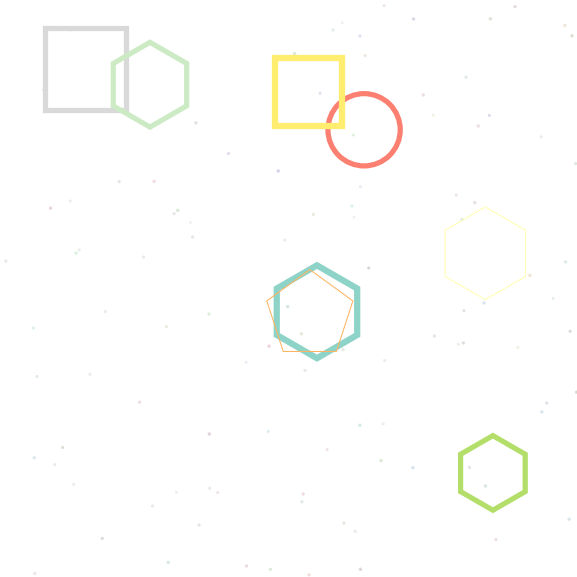[{"shape": "hexagon", "thickness": 3, "radius": 0.4, "center": [0.549, 0.459]}, {"shape": "hexagon", "thickness": 0.5, "radius": 0.4, "center": [0.84, 0.56]}, {"shape": "circle", "thickness": 2.5, "radius": 0.31, "center": [0.63, 0.774]}, {"shape": "pentagon", "thickness": 0.5, "radius": 0.39, "center": [0.537, 0.454]}, {"shape": "hexagon", "thickness": 2.5, "radius": 0.32, "center": [0.854, 0.18]}, {"shape": "square", "thickness": 2.5, "radius": 0.35, "center": [0.149, 0.88]}, {"shape": "hexagon", "thickness": 2.5, "radius": 0.37, "center": [0.26, 0.852]}, {"shape": "square", "thickness": 3, "radius": 0.29, "center": [0.534, 0.839]}]